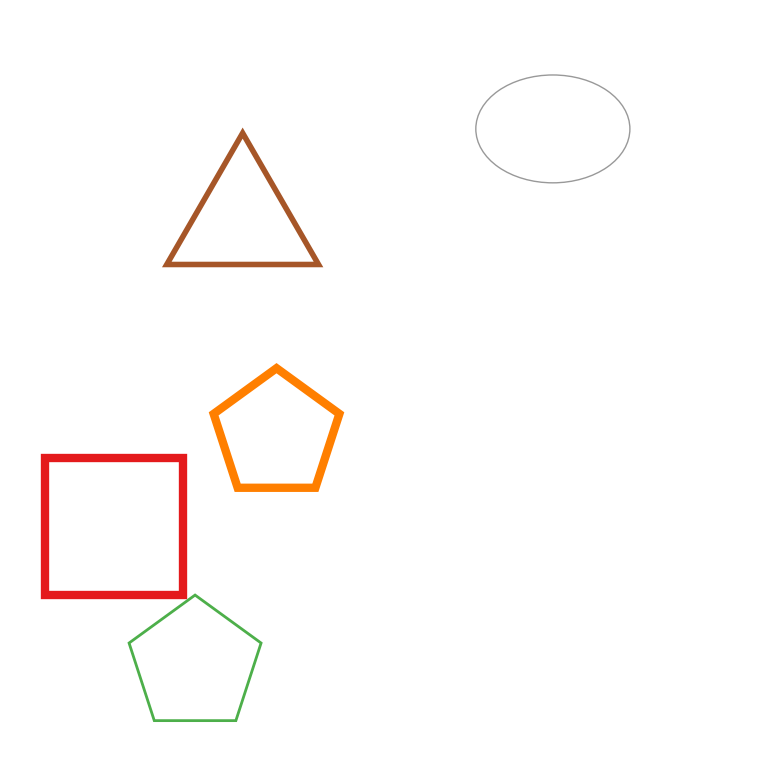[{"shape": "square", "thickness": 3, "radius": 0.45, "center": [0.148, 0.316]}, {"shape": "pentagon", "thickness": 1, "radius": 0.45, "center": [0.253, 0.137]}, {"shape": "pentagon", "thickness": 3, "radius": 0.43, "center": [0.359, 0.436]}, {"shape": "triangle", "thickness": 2, "radius": 0.57, "center": [0.315, 0.713]}, {"shape": "oval", "thickness": 0.5, "radius": 0.5, "center": [0.718, 0.833]}]